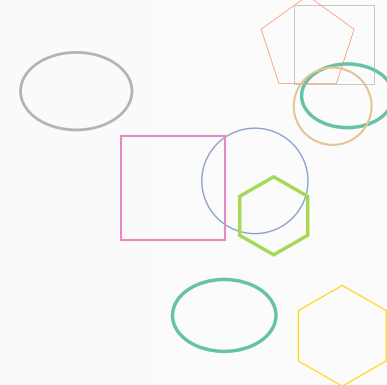[{"shape": "oval", "thickness": 2.5, "radius": 0.59, "center": [0.897, 0.751]}, {"shape": "oval", "thickness": 2.5, "radius": 0.67, "center": [0.579, 0.181]}, {"shape": "pentagon", "thickness": 0.5, "radius": 0.63, "center": [0.794, 0.885]}, {"shape": "circle", "thickness": 1, "radius": 0.68, "center": [0.658, 0.53]}, {"shape": "square", "thickness": 1.5, "radius": 0.67, "center": [0.446, 0.512]}, {"shape": "hexagon", "thickness": 2.5, "radius": 0.51, "center": [0.706, 0.439]}, {"shape": "hexagon", "thickness": 1, "radius": 0.65, "center": [0.883, 0.128]}, {"shape": "circle", "thickness": 1.5, "radius": 0.5, "center": [0.858, 0.724]}, {"shape": "square", "thickness": 0.5, "radius": 0.51, "center": [0.863, 0.884]}, {"shape": "oval", "thickness": 2, "radius": 0.72, "center": [0.197, 0.763]}]